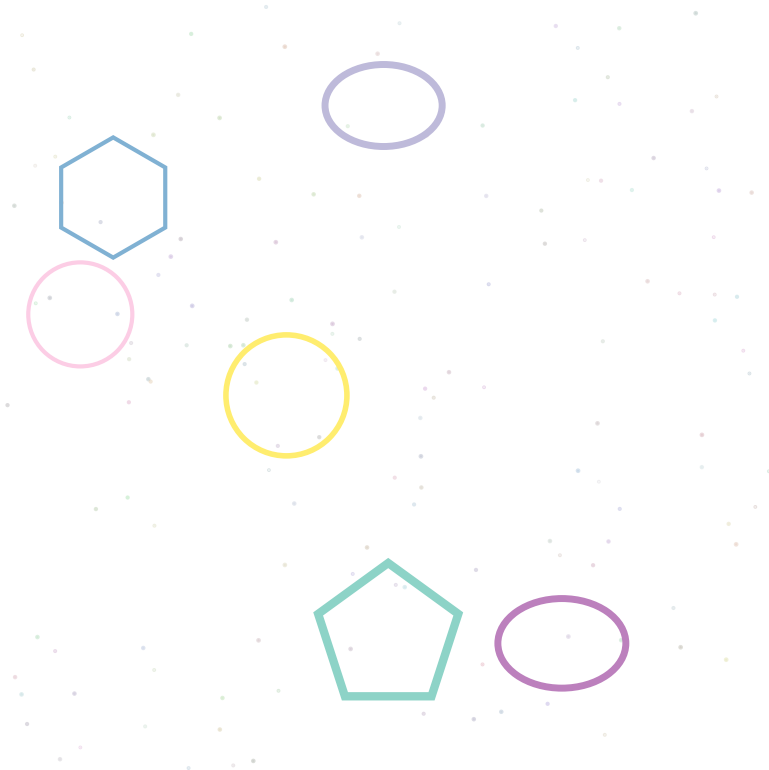[{"shape": "pentagon", "thickness": 3, "radius": 0.48, "center": [0.504, 0.173]}, {"shape": "oval", "thickness": 2.5, "radius": 0.38, "center": [0.498, 0.863]}, {"shape": "hexagon", "thickness": 1.5, "radius": 0.39, "center": [0.147, 0.743]}, {"shape": "circle", "thickness": 1.5, "radius": 0.34, "center": [0.104, 0.592]}, {"shape": "oval", "thickness": 2.5, "radius": 0.42, "center": [0.73, 0.164]}, {"shape": "circle", "thickness": 2, "radius": 0.39, "center": [0.372, 0.487]}]